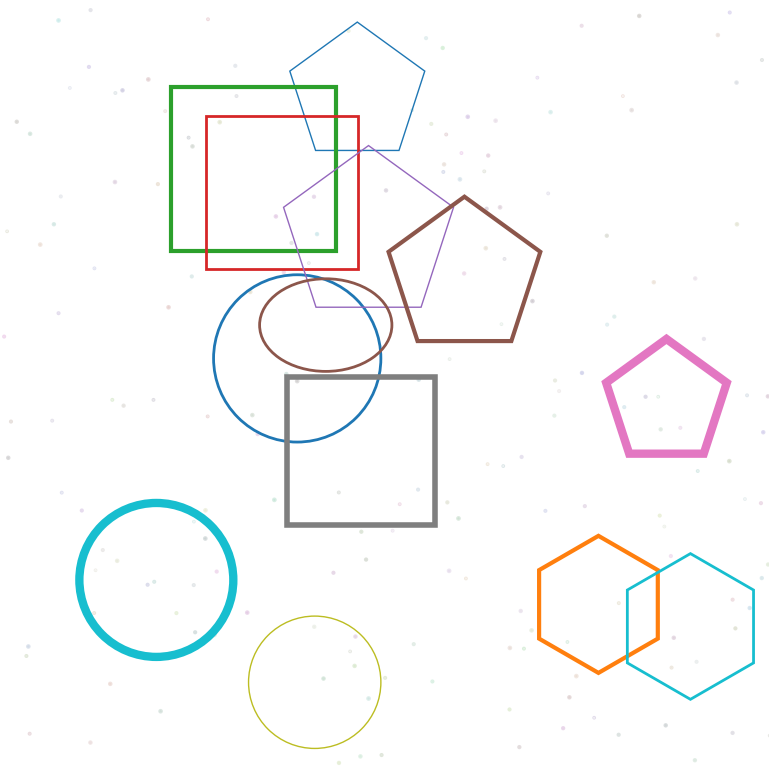[{"shape": "pentagon", "thickness": 0.5, "radius": 0.46, "center": [0.464, 0.879]}, {"shape": "circle", "thickness": 1, "radius": 0.54, "center": [0.386, 0.535]}, {"shape": "hexagon", "thickness": 1.5, "radius": 0.44, "center": [0.777, 0.215]}, {"shape": "square", "thickness": 1.5, "radius": 0.53, "center": [0.329, 0.781]}, {"shape": "square", "thickness": 1, "radius": 0.49, "center": [0.367, 0.75]}, {"shape": "pentagon", "thickness": 0.5, "radius": 0.58, "center": [0.479, 0.695]}, {"shape": "pentagon", "thickness": 1.5, "radius": 0.52, "center": [0.603, 0.641]}, {"shape": "oval", "thickness": 1, "radius": 0.43, "center": [0.423, 0.578]}, {"shape": "pentagon", "thickness": 3, "radius": 0.41, "center": [0.866, 0.477]}, {"shape": "square", "thickness": 2, "radius": 0.48, "center": [0.469, 0.414]}, {"shape": "circle", "thickness": 0.5, "radius": 0.43, "center": [0.409, 0.114]}, {"shape": "circle", "thickness": 3, "radius": 0.5, "center": [0.203, 0.247]}, {"shape": "hexagon", "thickness": 1, "radius": 0.47, "center": [0.897, 0.186]}]